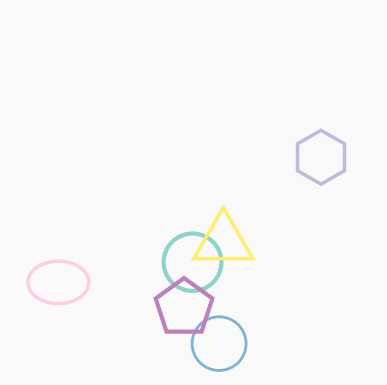[{"shape": "circle", "thickness": 3, "radius": 0.37, "center": [0.497, 0.319]}, {"shape": "hexagon", "thickness": 2.5, "radius": 0.35, "center": [0.828, 0.592]}, {"shape": "circle", "thickness": 2, "radius": 0.35, "center": [0.565, 0.107]}, {"shape": "oval", "thickness": 2.5, "radius": 0.39, "center": [0.151, 0.267]}, {"shape": "pentagon", "thickness": 3, "radius": 0.39, "center": [0.475, 0.201]}, {"shape": "triangle", "thickness": 2.5, "radius": 0.44, "center": [0.576, 0.372]}]